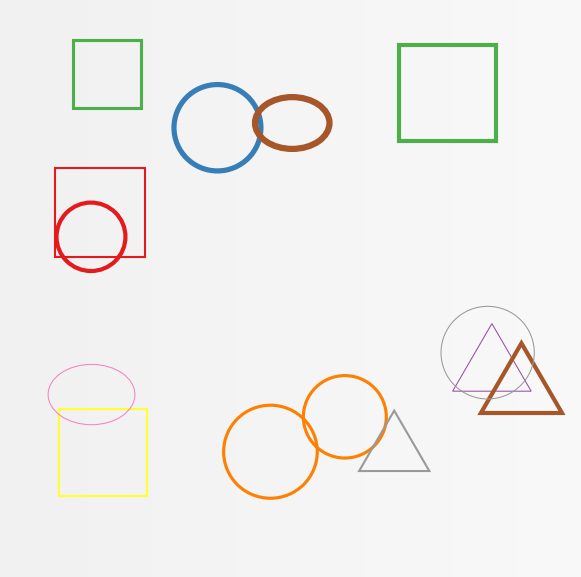[{"shape": "circle", "thickness": 2, "radius": 0.3, "center": [0.157, 0.589]}, {"shape": "square", "thickness": 1, "radius": 0.39, "center": [0.172, 0.632]}, {"shape": "circle", "thickness": 2.5, "radius": 0.37, "center": [0.374, 0.778]}, {"shape": "square", "thickness": 2, "radius": 0.42, "center": [0.77, 0.839]}, {"shape": "square", "thickness": 1.5, "radius": 0.29, "center": [0.184, 0.871]}, {"shape": "triangle", "thickness": 0.5, "radius": 0.39, "center": [0.846, 0.361]}, {"shape": "circle", "thickness": 1.5, "radius": 0.36, "center": [0.593, 0.277]}, {"shape": "circle", "thickness": 1.5, "radius": 0.4, "center": [0.465, 0.217]}, {"shape": "square", "thickness": 1, "radius": 0.38, "center": [0.178, 0.216]}, {"shape": "triangle", "thickness": 2, "radius": 0.4, "center": [0.897, 0.324]}, {"shape": "oval", "thickness": 3, "radius": 0.32, "center": [0.503, 0.786]}, {"shape": "oval", "thickness": 0.5, "radius": 0.37, "center": [0.157, 0.316]}, {"shape": "triangle", "thickness": 1, "radius": 0.35, "center": [0.678, 0.218]}, {"shape": "circle", "thickness": 0.5, "radius": 0.4, "center": [0.839, 0.388]}]